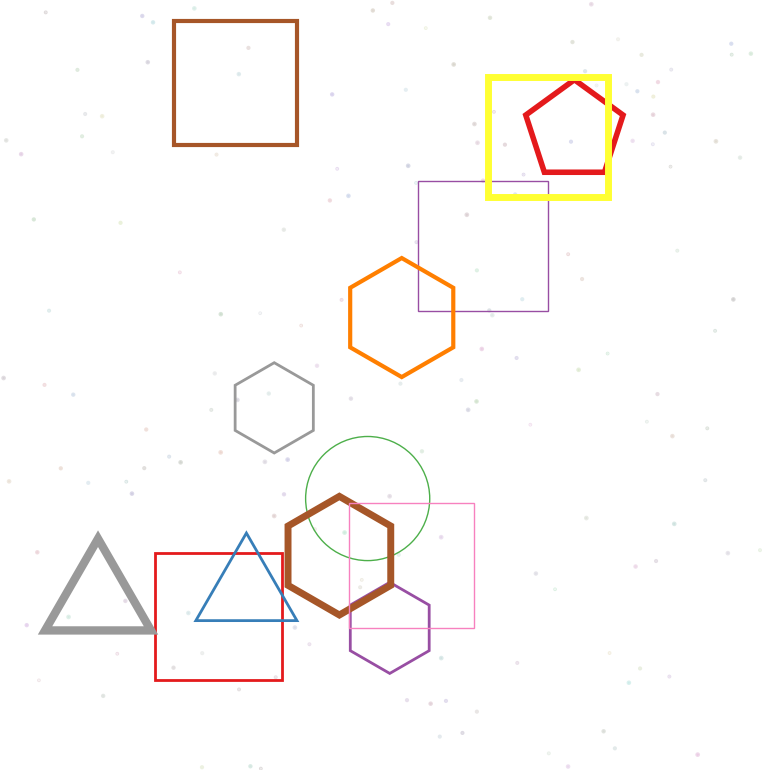[{"shape": "pentagon", "thickness": 2, "radius": 0.33, "center": [0.746, 0.83]}, {"shape": "square", "thickness": 1, "radius": 0.41, "center": [0.283, 0.199]}, {"shape": "triangle", "thickness": 1, "radius": 0.38, "center": [0.32, 0.232]}, {"shape": "circle", "thickness": 0.5, "radius": 0.4, "center": [0.478, 0.353]}, {"shape": "hexagon", "thickness": 1, "radius": 0.3, "center": [0.506, 0.185]}, {"shape": "square", "thickness": 0.5, "radius": 0.42, "center": [0.627, 0.68]}, {"shape": "hexagon", "thickness": 1.5, "radius": 0.39, "center": [0.522, 0.588]}, {"shape": "square", "thickness": 2.5, "radius": 0.39, "center": [0.712, 0.822]}, {"shape": "hexagon", "thickness": 2.5, "radius": 0.39, "center": [0.441, 0.278]}, {"shape": "square", "thickness": 1.5, "radius": 0.4, "center": [0.306, 0.892]}, {"shape": "square", "thickness": 0.5, "radius": 0.41, "center": [0.534, 0.265]}, {"shape": "triangle", "thickness": 3, "radius": 0.4, "center": [0.127, 0.221]}, {"shape": "hexagon", "thickness": 1, "radius": 0.29, "center": [0.356, 0.47]}]